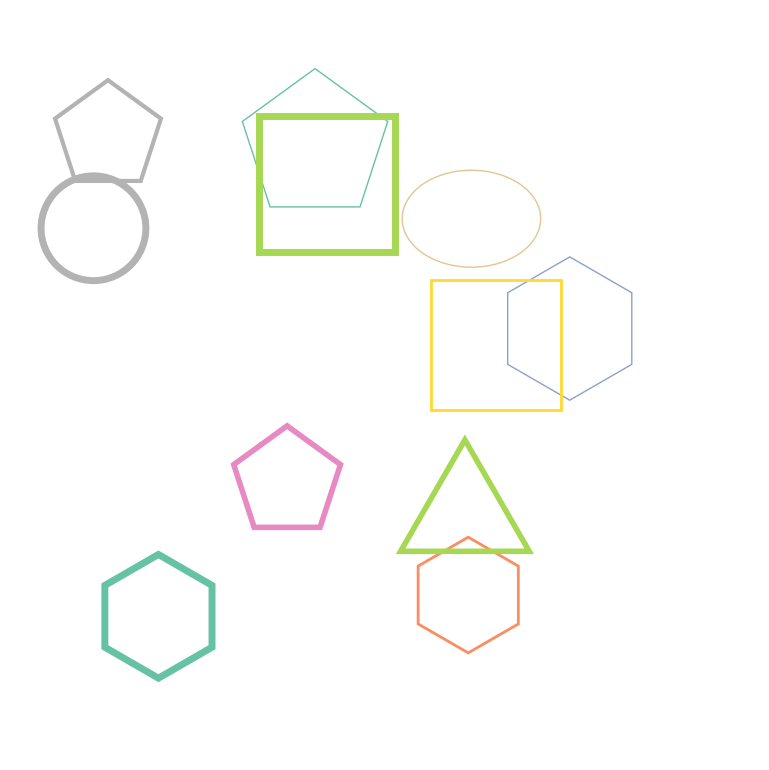[{"shape": "pentagon", "thickness": 0.5, "radius": 0.5, "center": [0.409, 0.812]}, {"shape": "hexagon", "thickness": 2.5, "radius": 0.4, "center": [0.206, 0.2]}, {"shape": "hexagon", "thickness": 1, "radius": 0.38, "center": [0.608, 0.227]}, {"shape": "hexagon", "thickness": 0.5, "radius": 0.47, "center": [0.74, 0.573]}, {"shape": "pentagon", "thickness": 2, "radius": 0.36, "center": [0.373, 0.374]}, {"shape": "square", "thickness": 2.5, "radius": 0.44, "center": [0.425, 0.761]}, {"shape": "triangle", "thickness": 2, "radius": 0.48, "center": [0.604, 0.332]}, {"shape": "square", "thickness": 1, "radius": 0.42, "center": [0.644, 0.552]}, {"shape": "oval", "thickness": 0.5, "radius": 0.45, "center": [0.612, 0.716]}, {"shape": "pentagon", "thickness": 1.5, "radius": 0.36, "center": [0.14, 0.824]}, {"shape": "circle", "thickness": 2.5, "radius": 0.34, "center": [0.121, 0.704]}]